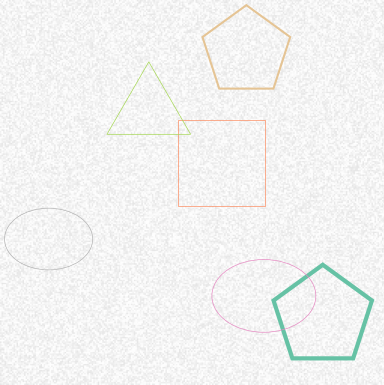[{"shape": "pentagon", "thickness": 3, "radius": 0.67, "center": [0.838, 0.178]}, {"shape": "square", "thickness": 0.5, "radius": 0.56, "center": [0.576, 0.576]}, {"shape": "oval", "thickness": 0.5, "radius": 0.67, "center": [0.685, 0.231]}, {"shape": "triangle", "thickness": 0.5, "radius": 0.63, "center": [0.386, 0.714]}, {"shape": "pentagon", "thickness": 1.5, "radius": 0.6, "center": [0.64, 0.867]}, {"shape": "oval", "thickness": 0.5, "radius": 0.57, "center": [0.126, 0.379]}]